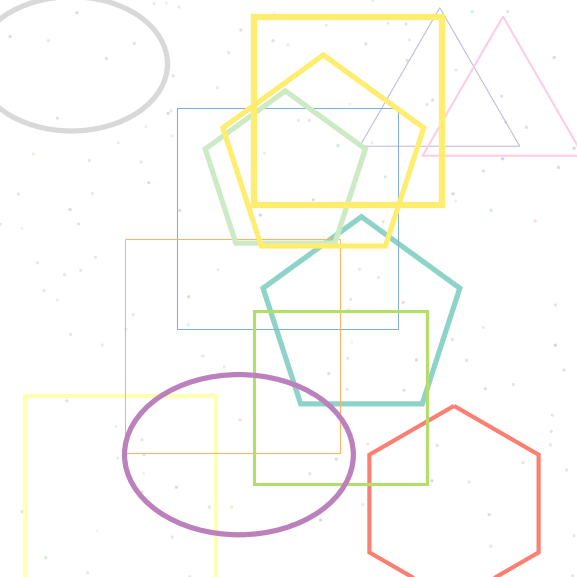[{"shape": "pentagon", "thickness": 2.5, "radius": 0.9, "center": [0.626, 0.445]}, {"shape": "square", "thickness": 2, "radius": 0.83, "center": [0.209, 0.148]}, {"shape": "triangle", "thickness": 0.5, "radius": 0.8, "center": [0.761, 0.826]}, {"shape": "hexagon", "thickness": 2, "radius": 0.85, "center": [0.786, 0.127]}, {"shape": "square", "thickness": 0.5, "radius": 0.95, "center": [0.498, 0.621]}, {"shape": "square", "thickness": 0.5, "radius": 0.93, "center": [0.402, 0.4]}, {"shape": "square", "thickness": 1.5, "radius": 0.75, "center": [0.59, 0.311]}, {"shape": "triangle", "thickness": 1, "radius": 0.8, "center": [0.871, 0.81]}, {"shape": "oval", "thickness": 2.5, "radius": 0.83, "center": [0.124, 0.889]}, {"shape": "oval", "thickness": 2.5, "radius": 0.99, "center": [0.414, 0.212]}, {"shape": "pentagon", "thickness": 2.5, "radius": 0.73, "center": [0.494, 0.696]}, {"shape": "pentagon", "thickness": 2.5, "radius": 0.91, "center": [0.56, 0.721]}, {"shape": "square", "thickness": 3, "radius": 0.81, "center": [0.603, 0.807]}]